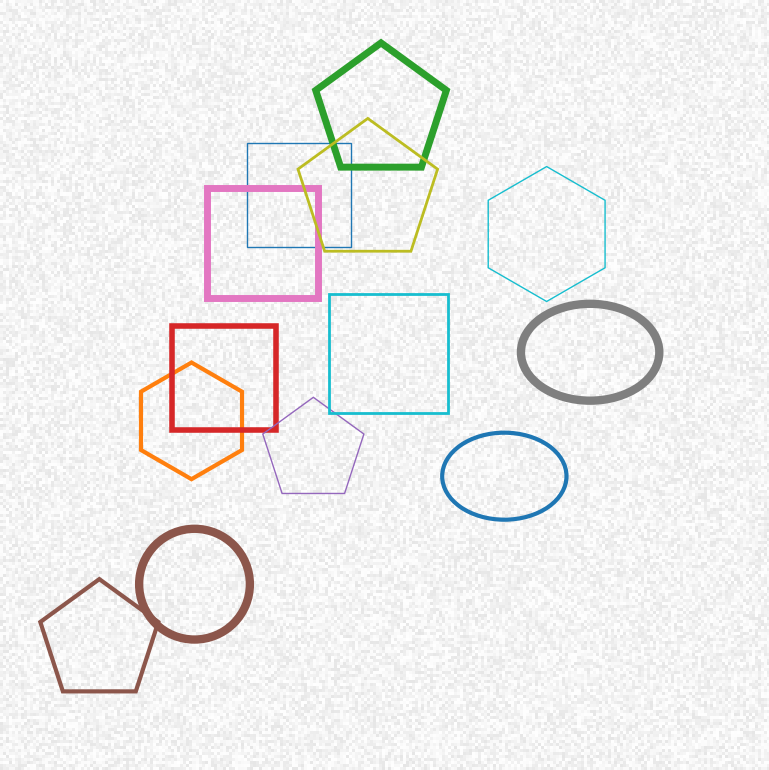[{"shape": "square", "thickness": 0.5, "radius": 0.34, "center": [0.388, 0.747]}, {"shape": "oval", "thickness": 1.5, "radius": 0.4, "center": [0.655, 0.382]}, {"shape": "hexagon", "thickness": 1.5, "radius": 0.38, "center": [0.249, 0.453]}, {"shape": "pentagon", "thickness": 2.5, "radius": 0.45, "center": [0.495, 0.855]}, {"shape": "square", "thickness": 2, "radius": 0.34, "center": [0.291, 0.509]}, {"shape": "pentagon", "thickness": 0.5, "radius": 0.35, "center": [0.407, 0.415]}, {"shape": "circle", "thickness": 3, "radius": 0.36, "center": [0.253, 0.241]}, {"shape": "pentagon", "thickness": 1.5, "radius": 0.4, "center": [0.129, 0.167]}, {"shape": "square", "thickness": 2.5, "radius": 0.36, "center": [0.341, 0.685]}, {"shape": "oval", "thickness": 3, "radius": 0.45, "center": [0.766, 0.543]}, {"shape": "pentagon", "thickness": 1, "radius": 0.48, "center": [0.478, 0.751]}, {"shape": "hexagon", "thickness": 0.5, "radius": 0.44, "center": [0.71, 0.696]}, {"shape": "square", "thickness": 1, "radius": 0.39, "center": [0.505, 0.541]}]